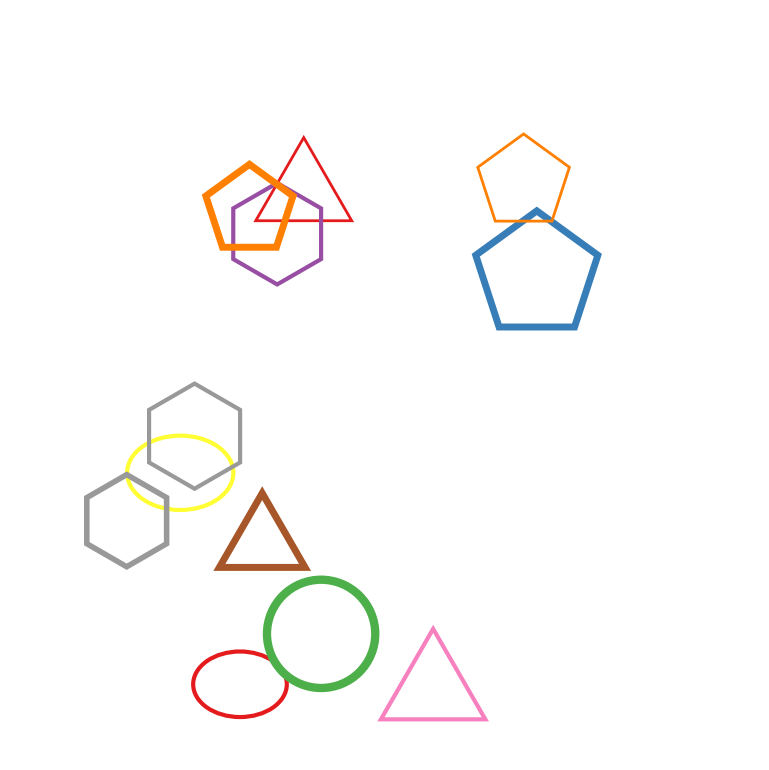[{"shape": "oval", "thickness": 1.5, "radius": 0.3, "center": [0.312, 0.111]}, {"shape": "triangle", "thickness": 1, "radius": 0.36, "center": [0.394, 0.749]}, {"shape": "pentagon", "thickness": 2.5, "radius": 0.42, "center": [0.697, 0.643]}, {"shape": "circle", "thickness": 3, "radius": 0.35, "center": [0.417, 0.177]}, {"shape": "hexagon", "thickness": 1.5, "radius": 0.33, "center": [0.36, 0.696]}, {"shape": "pentagon", "thickness": 1, "radius": 0.31, "center": [0.68, 0.763]}, {"shape": "pentagon", "thickness": 2.5, "radius": 0.3, "center": [0.324, 0.727]}, {"shape": "oval", "thickness": 1.5, "radius": 0.34, "center": [0.234, 0.386]}, {"shape": "triangle", "thickness": 2.5, "radius": 0.32, "center": [0.341, 0.295]}, {"shape": "triangle", "thickness": 1.5, "radius": 0.39, "center": [0.563, 0.105]}, {"shape": "hexagon", "thickness": 2, "radius": 0.3, "center": [0.165, 0.324]}, {"shape": "hexagon", "thickness": 1.5, "radius": 0.34, "center": [0.253, 0.434]}]